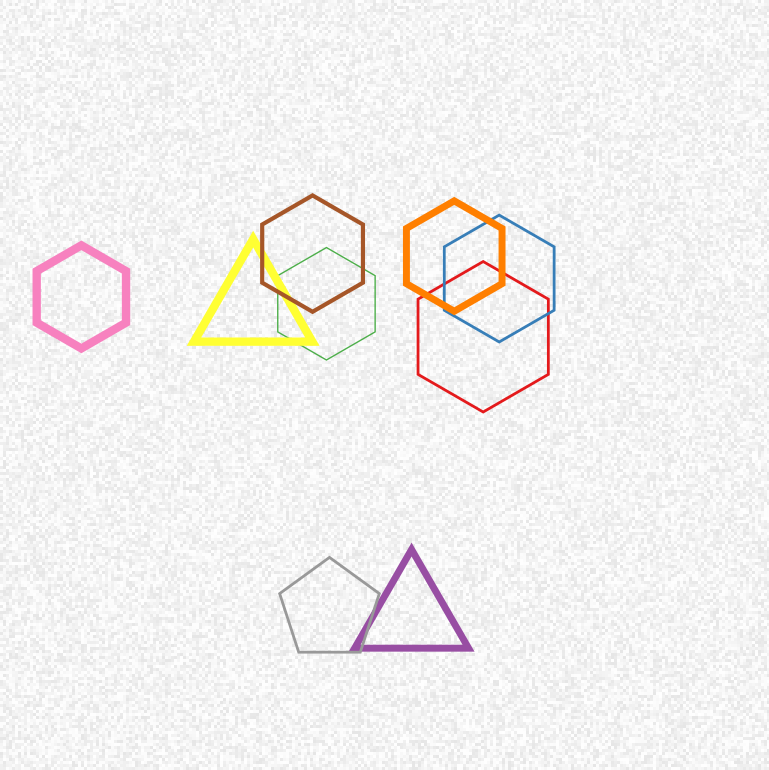[{"shape": "hexagon", "thickness": 1, "radius": 0.49, "center": [0.628, 0.563]}, {"shape": "hexagon", "thickness": 1, "radius": 0.41, "center": [0.648, 0.638]}, {"shape": "hexagon", "thickness": 0.5, "radius": 0.37, "center": [0.424, 0.605]}, {"shape": "triangle", "thickness": 2.5, "radius": 0.43, "center": [0.535, 0.201]}, {"shape": "hexagon", "thickness": 2.5, "radius": 0.36, "center": [0.59, 0.667]}, {"shape": "triangle", "thickness": 3, "radius": 0.44, "center": [0.329, 0.601]}, {"shape": "hexagon", "thickness": 1.5, "radius": 0.38, "center": [0.406, 0.671]}, {"shape": "hexagon", "thickness": 3, "radius": 0.33, "center": [0.106, 0.614]}, {"shape": "pentagon", "thickness": 1, "radius": 0.34, "center": [0.428, 0.208]}]